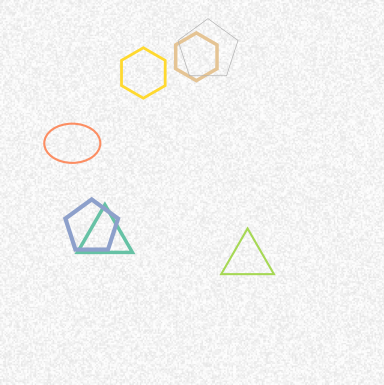[{"shape": "triangle", "thickness": 2.5, "radius": 0.41, "center": [0.273, 0.386]}, {"shape": "oval", "thickness": 1.5, "radius": 0.36, "center": [0.188, 0.628]}, {"shape": "pentagon", "thickness": 3, "radius": 0.36, "center": [0.238, 0.41]}, {"shape": "triangle", "thickness": 1.5, "radius": 0.4, "center": [0.643, 0.327]}, {"shape": "hexagon", "thickness": 2, "radius": 0.33, "center": [0.372, 0.81]}, {"shape": "hexagon", "thickness": 2.5, "radius": 0.31, "center": [0.51, 0.852]}, {"shape": "pentagon", "thickness": 0.5, "radius": 0.41, "center": [0.54, 0.87]}]